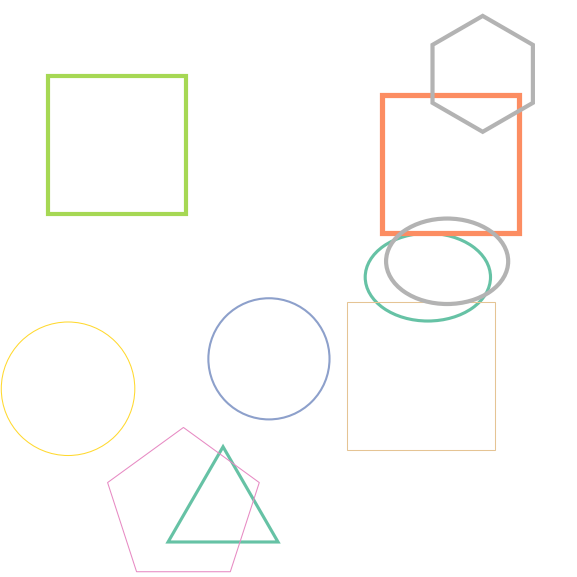[{"shape": "triangle", "thickness": 1.5, "radius": 0.55, "center": [0.386, 0.116]}, {"shape": "oval", "thickness": 1.5, "radius": 0.54, "center": [0.741, 0.519]}, {"shape": "square", "thickness": 2.5, "radius": 0.59, "center": [0.78, 0.715]}, {"shape": "circle", "thickness": 1, "radius": 0.52, "center": [0.466, 0.378]}, {"shape": "pentagon", "thickness": 0.5, "radius": 0.69, "center": [0.318, 0.121]}, {"shape": "square", "thickness": 2, "radius": 0.59, "center": [0.202, 0.748]}, {"shape": "circle", "thickness": 0.5, "radius": 0.58, "center": [0.118, 0.326]}, {"shape": "square", "thickness": 0.5, "radius": 0.64, "center": [0.728, 0.348]}, {"shape": "oval", "thickness": 2, "radius": 0.53, "center": [0.774, 0.547]}, {"shape": "hexagon", "thickness": 2, "radius": 0.5, "center": [0.836, 0.871]}]